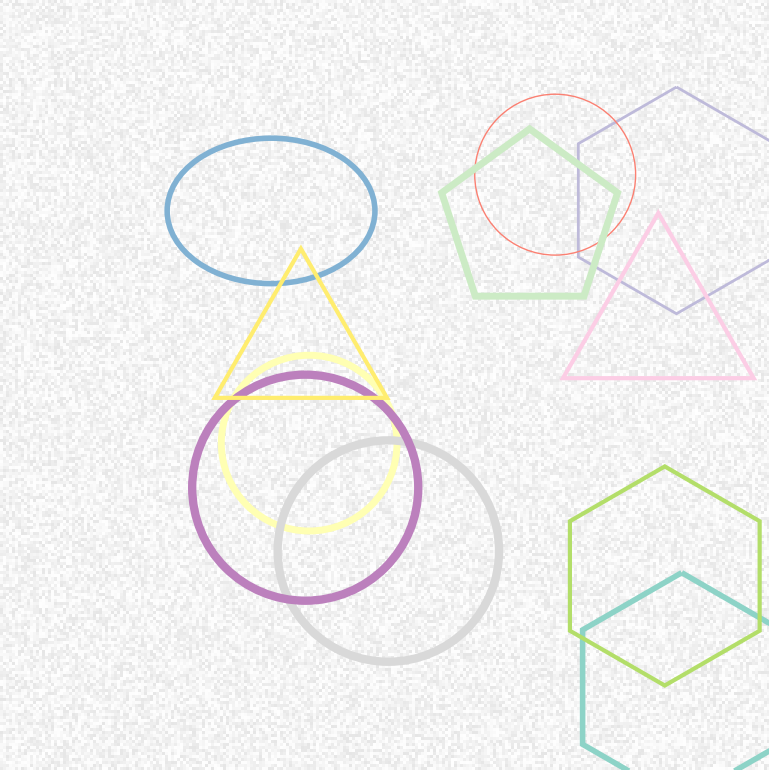[{"shape": "hexagon", "thickness": 2, "radius": 0.74, "center": [0.885, 0.108]}, {"shape": "circle", "thickness": 2.5, "radius": 0.57, "center": [0.402, 0.425]}, {"shape": "hexagon", "thickness": 1, "radius": 0.74, "center": [0.879, 0.74]}, {"shape": "circle", "thickness": 0.5, "radius": 0.52, "center": [0.721, 0.773]}, {"shape": "oval", "thickness": 2, "radius": 0.67, "center": [0.352, 0.726]}, {"shape": "hexagon", "thickness": 1.5, "radius": 0.71, "center": [0.863, 0.252]}, {"shape": "triangle", "thickness": 1.5, "radius": 0.71, "center": [0.855, 0.58]}, {"shape": "circle", "thickness": 3, "radius": 0.72, "center": [0.504, 0.284]}, {"shape": "circle", "thickness": 3, "radius": 0.73, "center": [0.396, 0.367]}, {"shape": "pentagon", "thickness": 2.5, "radius": 0.6, "center": [0.688, 0.713]}, {"shape": "triangle", "thickness": 1.5, "radius": 0.65, "center": [0.391, 0.548]}]